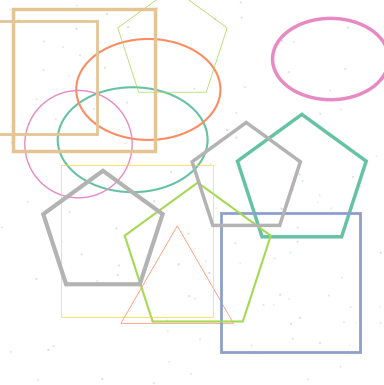[{"shape": "pentagon", "thickness": 2.5, "radius": 0.88, "center": [0.784, 0.527]}, {"shape": "oval", "thickness": 1.5, "radius": 0.97, "center": [0.345, 0.637]}, {"shape": "oval", "thickness": 1.5, "radius": 0.94, "center": [0.385, 0.768]}, {"shape": "triangle", "thickness": 0.5, "radius": 0.84, "center": [0.46, 0.244]}, {"shape": "square", "thickness": 2, "radius": 0.9, "center": [0.755, 0.266]}, {"shape": "oval", "thickness": 2.5, "radius": 0.75, "center": [0.859, 0.847]}, {"shape": "circle", "thickness": 1, "radius": 0.7, "center": [0.204, 0.626]}, {"shape": "pentagon", "thickness": 0.5, "radius": 0.75, "center": [0.448, 0.881]}, {"shape": "pentagon", "thickness": 1.5, "radius": 1.0, "center": [0.514, 0.326]}, {"shape": "square", "thickness": 0.5, "radius": 0.99, "center": [0.355, 0.373]}, {"shape": "square", "thickness": 2, "radius": 0.73, "center": [0.107, 0.799]}, {"shape": "square", "thickness": 2.5, "radius": 0.92, "center": [0.218, 0.792]}, {"shape": "pentagon", "thickness": 2.5, "radius": 0.74, "center": [0.64, 0.534]}, {"shape": "pentagon", "thickness": 3, "radius": 0.81, "center": [0.267, 0.393]}]